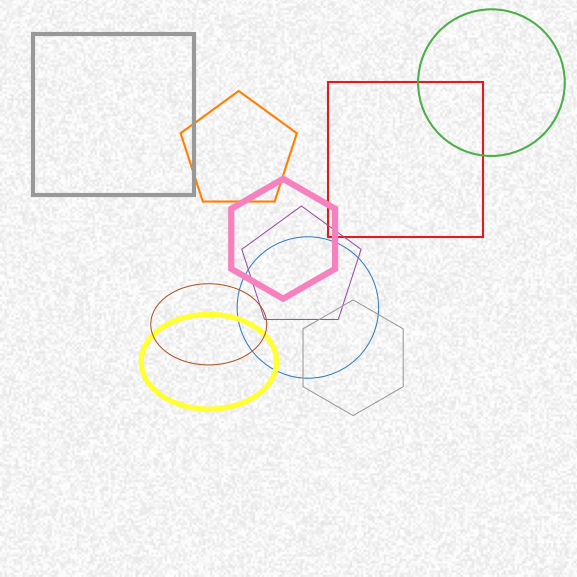[{"shape": "square", "thickness": 1, "radius": 0.67, "center": [0.702, 0.723]}, {"shape": "circle", "thickness": 0.5, "radius": 0.61, "center": [0.533, 0.467]}, {"shape": "circle", "thickness": 1, "radius": 0.63, "center": [0.851, 0.856]}, {"shape": "pentagon", "thickness": 0.5, "radius": 0.54, "center": [0.522, 0.534]}, {"shape": "pentagon", "thickness": 1, "radius": 0.53, "center": [0.413, 0.736]}, {"shape": "oval", "thickness": 2.5, "radius": 0.59, "center": [0.362, 0.373]}, {"shape": "oval", "thickness": 0.5, "radius": 0.5, "center": [0.361, 0.438]}, {"shape": "hexagon", "thickness": 3, "radius": 0.52, "center": [0.49, 0.586]}, {"shape": "square", "thickness": 2, "radius": 0.69, "center": [0.197, 0.801]}, {"shape": "hexagon", "thickness": 0.5, "radius": 0.5, "center": [0.611, 0.38]}]